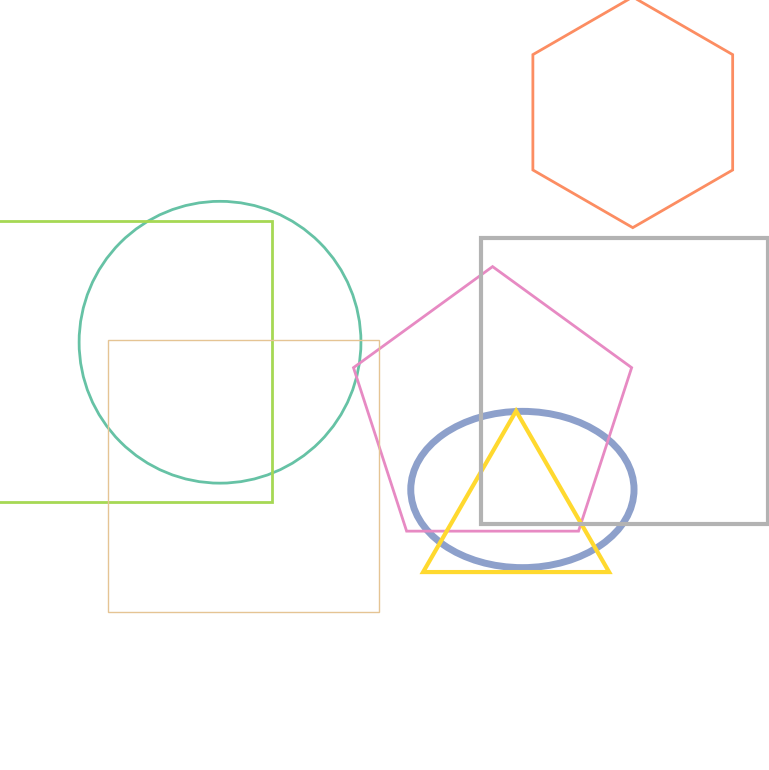[{"shape": "circle", "thickness": 1, "radius": 0.91, "center": [0.286, 0.556]}, {"shape": "hexagon", "thickness": 1, "radius": 0.75, "center": [0.822, 0.854]}, {"shape": "oval", "thickness": 2.5, "radius": 0.72, "center": [0.678, 0.364]}, {"shape": "pentagon", "thickness": 1, "radius": 0.95, "center": [0.64, 0.464]}, {"shape": "square", "thickness": 1, "radius": 0.91, "center": [0.171, 0.53]}, {"shape": "triangle", "thickness": 1.5, "radius": 0.7, "center": [0.67, 0.327]}, {"shape": "square", "thickness": 0.5, "radius": 0.88, "center": [0.316, 0.382]}, {"shape": "square", "thickness": 1.5, "radius": 0.93, "center": [0.811, 0.505]}]